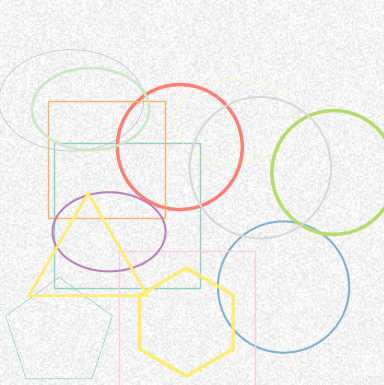[{"shape": "square", "thickness": 1, "radius": 0.94, "center": [0.33, 0.44]}, {"shape": "pentagon", "thickness": 0.5, "radius": 0.73, "center": [0.153, 0.134]}, {"shape": "oval", "thickness": 0.5, "radius": 0.78, "center": [0.609, 0.685]}, {"shape": "oval", "thickness": 0.5, "radius": 0.94, "center": [0.185, 0.739]}, {"shape": "circle", "thickness": 2.5, "radius": 0.81, "center": [0.467, 0.618]}, {"shape": "circle", "thickness": 1.5, "radius": 0.85, "center": [0.737, 0.254]}, {"shape": "square", "thickness": 1, "radius": 0.76, "center": [0.275, 0.586]}, {"shape": "circle", "thickness": 2.5, "radius": 0.8, "center": [0.867, 0.552]}, {"shape": "square", "thickness": 1, "radius": 0.88, "center": [0.486, 0.172]}, {"shape": "circle", "thickness": 1.5, "radius": 0.92, "center": [0.676, 0.564]}, {"shape": "oval", "thickness": 1.5, "radius": 0.73, "center": [0.283, 0.398]}, {"shape": "oval", "thickness": 2, "radius": 0.76, "center": [0.235, 0.717]}, {"shape": "hexagon", "thickness": 2.5, "radius": 0.7, "center": [0.484, 0.163]}, {"shape": "triangle", "thickness": 2, "radius": 0.89, "center": [0.229, 0.321]}]